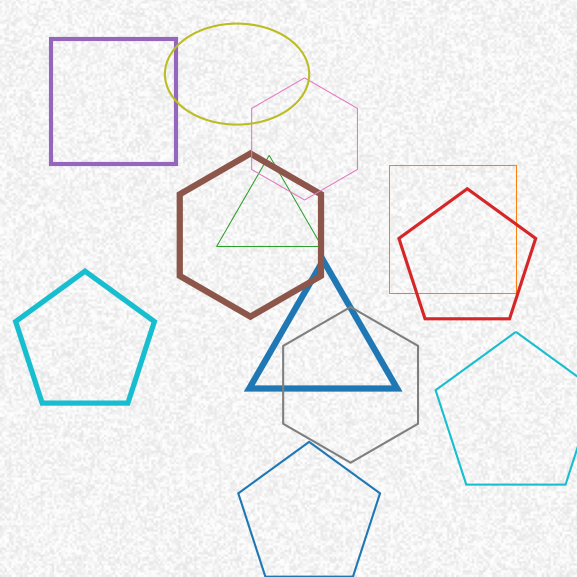[{"shape": "pentagon", "thickness": 1, "radius": 0.65, "center": [0.535, 0.105]}, {"shape": "triangle", "thickness": 3, "radius": 0.74, "center": [0.56, 0.4]}, {"shape": "square", "thickness": 0.5, "radius": 0.55, "center": [0.784, 0.602]}, {"shape": "triangle", "thickness": 0.5, "radius": 0.53, "center": [0.466, 0.625]}, {"shape": "pentagon", "thickness": 1.5, "radius": 0.62, "center": [0.809, 0.548]}, {"shape": "square", "thickness": 2, "radius": 0.54, "center": [0.197, 0.823]}, {"shape": "hexagon", "thickness": 3, "radius": 0.71, "center": [0.434, 0.592]}, {"shape": "hexagon", "thickness": 0.5, "radius": 0.53, "center": [0.527, 0.759]}, {"shape": "hexagon", "thickness": 1, "radius": 0.67, "center": [0.607, 0.333]}, {"shape": "oval", "thickness": 1, "radius": 0.62, "center": [0.41, 0.871]}, {"shape": "pentagon", "thickness": 1, "radius": 0.73, "center": [0.893, 0.278]}, {"shape": "pentagon", "thickness": 2.5, "radius": 0.63, "center": [0.147, 0.403]}]